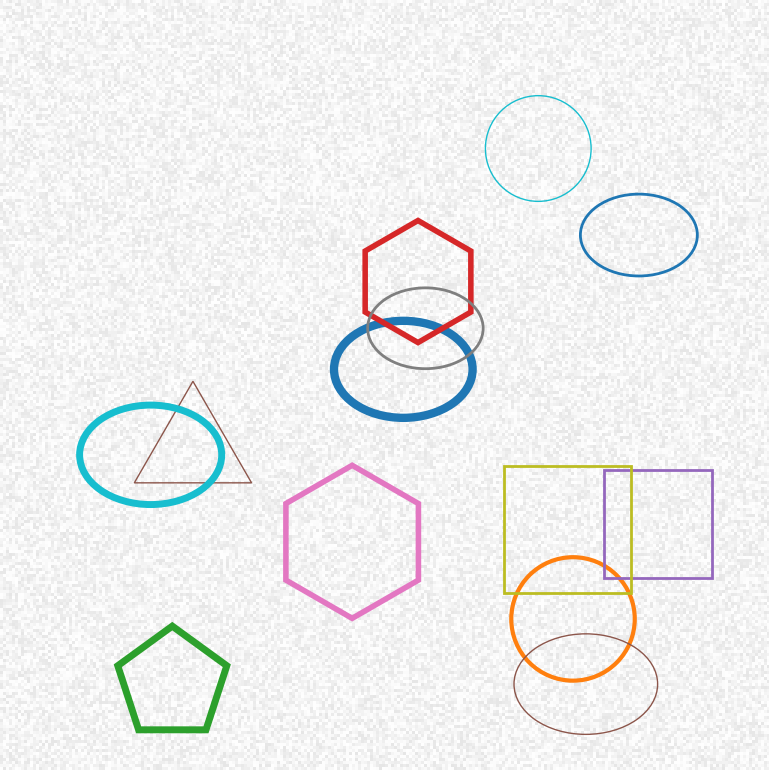[{"shape": "oval", "thickness": 1, "radius": 0.38, "center": [0.83, 0.695]}, {"shape": "oval", "thickness": 3, "radius": 0.45, "center": [0.524, 0.52]}, {"shape": "circle", "thickness": 1.5, "radius": 0.4, "center": [0.744, 0.196]}, {"shape": "pentagon", "thickness": 2.5, "radius": 0.37, "center": [0.224, 0.112]}, {"shape": "hexagon", "thickness": 2, "radius": 0.4, "center": [0.543, 0.634]}, {"shape": "square", "thickness": 1, "radius": 0.35, "center": [0.854, 0.319]}, {"shape": "oval", "thickness": 0.5, "radius": 0.47, "center": [0.761, 0.112]}, {"shape": "triangle", "thickness": 0.5, "radius": 0.44, "center": [0.251, 0.417]}, {"shape": "hexagon", "thickness": 2, "radius": 0.5, "center": [0.457, 0.296]}, {"shape": "oval", "thickness": 1, "radius": 0.37, "center": [0.552, 0.574]}, {"shape": "square", "thickness": 1, "radius": 0.41, "center": [0.737, 0.312]}, {"shape": "circle", "thickness": 0.5, "radius": 0.34, "center": [0.699, 0.807]}, {"shape": "oval", "thickness": 2.5, "radius": 0.46, "center": [0.196, 0.409]}]